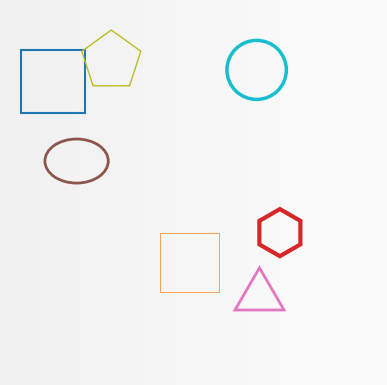[{"shape": "square", "thickness": 1.5, "radius": 0.41, "center": [0.137, 0.788]}, {"shape": "square", "thickness": 0.5, "radius": 0.38, "center": [0.49, 0.319]}, {"shape": "hexagon", "thickness": 3, "radius": 0.31, "center": [0.722, 0.396]}, {"shape": "oval", "thickness": 2, "radius": 0.41, "center": [0.198, 0.582]}, {"shape": "triangle", "thickness": 2, "radius": 0.37, "center": [0.67, 0.231]}, {"shape": "pentagon", "thickness": 1, "radius": 0.4, "center": [0.287, 0.842]}, {"shape": "circle", "thickness": 2.5, "radius": 0.38, "center": [0.662, 0.818]}]